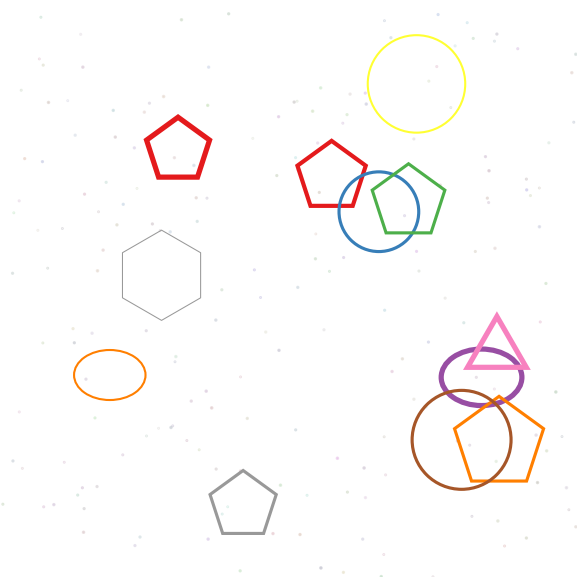[{"shape": "pentagon", "thickness": 2.5, "radius": 0.29, "center": [0.308, 0.739]}, {"shape": "pentagon", "thickness": 2, "radius": 0.31, "center": [0.574, 0.693]}, {"shape": "circle", "thickness": 1.5, "radius": 0.35, "center": [0.656, 0.633]}, {"shape": "pentagon", "thickness": 1.5, "radius": 0.33, "center": [0.707, 0.649]}, {"shape": "oval", "thickness": 2.5, "radius": 0.35, "center": [0.834, 0.346]}, {"shape": "oval", "thickness": 1, "radius": 0.31, "center": [0.19, 0.35]}, {"shape": "pentagon", "thickness": 1.5, "radius": 0.41, "center": [0.864, 0.232]}, {"shape": "circle", "thickness": 1, "radius": 0.42, "center": [0.721, 0.854]}, {"shape": "circle", "thickness": 1.5, "radius": 0.43, "center": [0.799, 0.237]}, {"shape": "triangle", "thickness": 2.5, "radius": 0.29, "center": [0.86, 0.392]}, {"shape": "hexagon", "thickness": 0.5, "radius": 0.39, "center": [0.28, 0.522]}, {"shape": "pentagon", "thickness": 1.5, "radius": 0.3, "center": [0.421, 0.124]}]